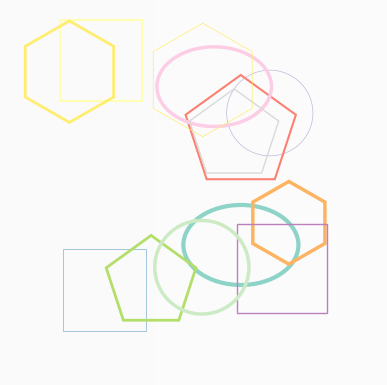[{"shape": "oval", "thickness": 3, "radius": 0.74, "center": [0.622, 0.364]}, {"shape": "square", "thickness": 1.5, "radius": 0.53, "center": [0.26, 0.843]}, {"shape": "circle", "thickness": 0.5, "radius": 0.56, "center": [0.696, 0.706]}, {"shape": "pentagon", "thickness": 1.5, "radius": 0.75, "center": [0.621, 0.656]}, {"shape": "square", "thickness": 0.5, "radius": 0.53, "center": [0.27, 0.246]}, {"shape": "hexagon", "thickness": 2.5, "radius": 0.54, "center": [0.745, 0.421]}, {"shape": "pentagon", "thickness": 2, "radius": 0.61, "center": [0.39, 0.267]}, {"shape": "oval", "thickness": 2.5, "radius": 0.74, "center": [0.553, 0.775]}, {"shape": "pentagon", "thickness": 1, "radius": 0.6, "center": [0.604, 0.648]}, {"shape": "square", "thickness": 1, "radius": 0.58, "center": [0.729, 0.303]}, {"shape": "circle", "thickness": 2.5, "radius": 0.61, "center": [0.521, 0.306]}, {"shape": "hexagon", "thickness": 2, "radius": 0.66, "center": [0.179, 0.814]}, {"shape": "hexagon", "thickness": 0.5, "radius": 0.74, "center": [0.523, 0.792]}]